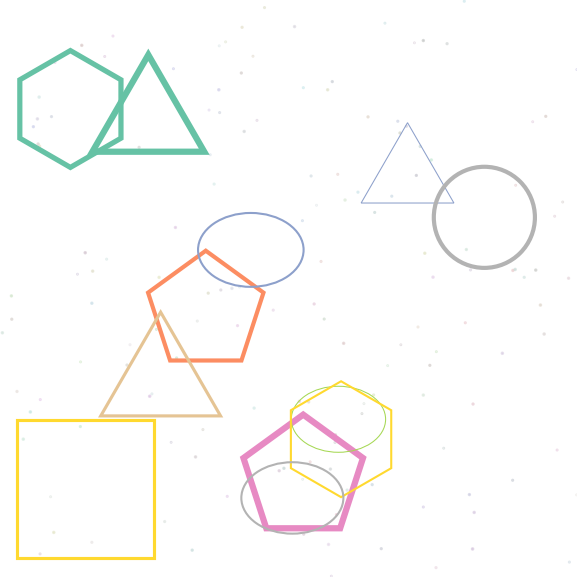[{"shape": "triangle", "thickness": 3, "radius": 0.56, "center": [0.257, 0.792]}, {"shape": "hexagon", "thickness": 2.5, "radius": 0.51, "center": [0.122, 0.81]}, {"shape": "pentagon", "thickness": 2, "radius": 0.53, "center": [0.356, 0.46]}, {"shape": "oval", "thickness": 1, "radius": 0.46, "center": [0.434, 0.566]}, {"shape": "triangle", "thickness": 0.5, "radius": 0.46, "center": [0.706, 0.694]}, {"shape": "pentagon", "thickness": 3, "radius": 0.54, "center": [0.525, 0.172]}, {"shape": "oval", "thickness": 0.5, "radius": 0.41, "center": [0.586, 0.273]}, {"shape": "hexagon", "thickness": 1, "radius": 0.5, "center": [0.591, 0.239]}, {"shape": "square", "thickness": 1.5, "radius": 0.59, "center": [0.148, 0.152]}, {"shape": "triangle", "thickness": 1.5, "radius": 0.6, "center": [0.278, 0.339]}, {"shape": "oval", "thickness": 1, "radius": 0.44, "center": [0.506, 0.137]}, {"shape": "circle", "thickness": 2, "radius": 0.44, "center": [0.839, 0.623]}]